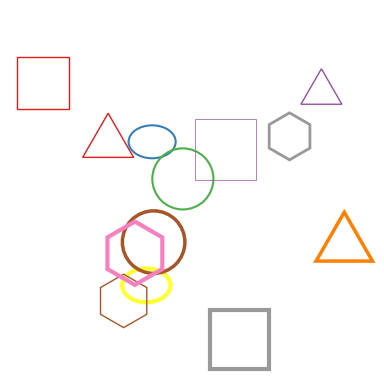[{"shape": "square", "thickness": 1, "radius": 0.34, "center": [0.112, 0.784]}, {"shape": "triangle", "thickness": 1, "radius": 0.38, "center": [0.281, 0.629]}, {"shape": "oval", "thickness": 1.5, "radius": 0.31, "center": [0.395, 0.632]}, {"shape": "circle", "thickness": 1.5, "radius": 0.4, "center": [0.475, 0.535]}, {"shape": "square", "thickness": 0.5, "radius": 0.4, "center": [0.586, 0.611]}, {"shape": "triangle", "thickness": 1, "radius": 0.31, "center": [0.835, 0.76]}, {"shape": "triangle", "thickness": 2.5, "radius": 0.42, "center": [0.894, 0.364]}, {"shape": "oval", "thickness": 3, "radius": 0.31, "center": [0.38, 0.259]}, {"shape": "circle", "thickness": 2.5, "radius": 0.41, "center": [0.399, 0.371]}, {"shape": "hexagon", "thickness": 1, "radius": 0.35, "center": [0.321, 0.218]}, {"shape": "hexagon", "thickness": 3, "radius": 0.41, "center": [0.35, 0.342]}, {"shape": "square", "thickness": 3, "radius": 0.38, "center": [0.622, 0.118]}, {"shape": "hexagon", "thickness": 2, "radius": 0.31, "center": [0.752, 0.646]}]